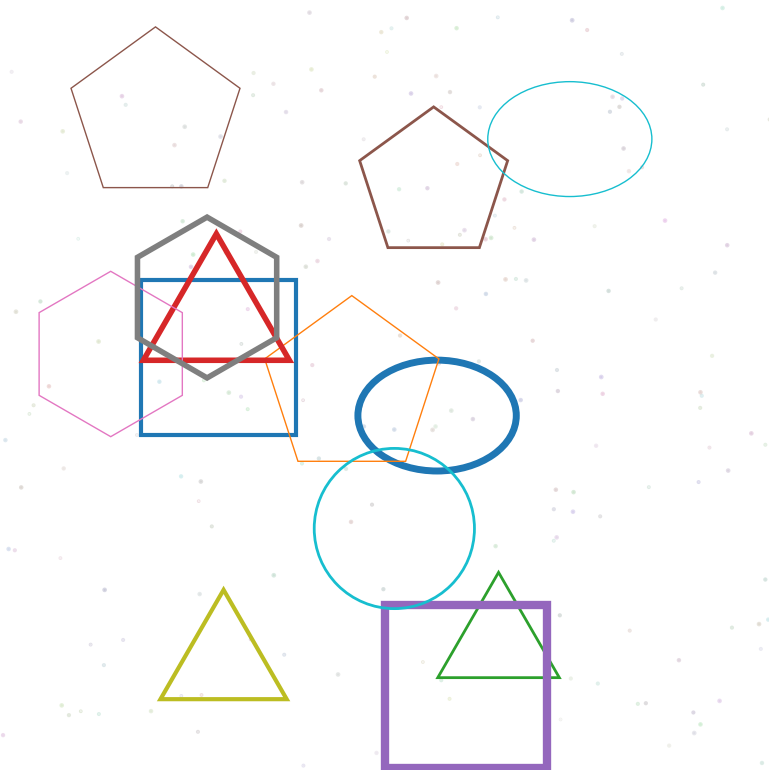[{"shape": "oval", "thickness": 2.5, "radius": 0.51, "center": [0.568, 0.46]}, {"shape": "square", "thickness": 1.5, "radius": 0.5, "center": [0.284, 0.536]}, {"shape": "pentagon", "thickness": 0.5, "radius": 0.59, "center": [0.457, 0.497]}, {"shape": "triangle", "thickness": 1, "radius": 0.46, "center": [0.647, 0.166]}, {"shape": "triangle", "thickness": 2, "radius": 0.55, "center": [0.281, 0.587]}, {"shape": "square", "thickness": 3, "radius": 0.53, "center": [0.605, 0.109]}, {"shape": "pentagon", "thickness": 0.5, "radius": 0.58, "center": [0.202, 0.85]}, {"shape": "pentagon", "thickness": 1, "radius": 0.51, "center": [0.563, 0.76]}, {"shape": "hexagon", "thickness": 0.5, "radius": 0.54, "center": [0.144, 0.54]}, {"shape": "hexagon", "thickness": 2, "radius": 0.52, "center": [0.269, 0.614]}, {"shape": "triangle", "thickness": 1.5, "radius": 0.47, "center": [0.29, 0.139]}, {"shape": "oval", "thickness": 0.5, "radius": 0.53, "center": [0.74, 0.819]}, {"shape": "circle", "thickness": 1, "radius": 0.52, "center": [0.512, 0.314]}]